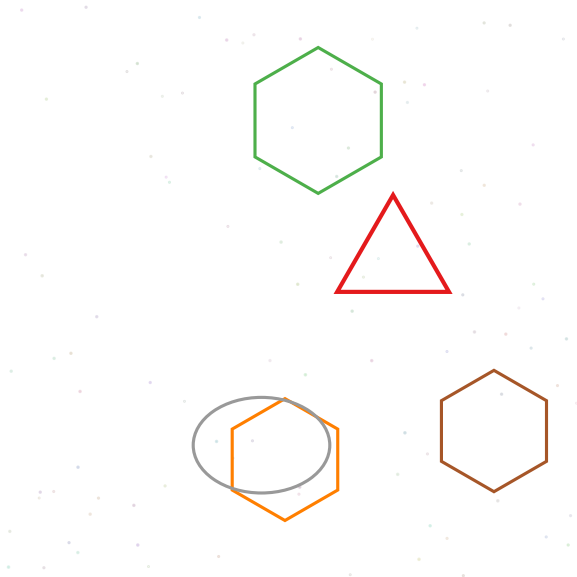[{"shape": "triangle", "thickness": 2, "radius": 0.56, "center": [0.681, 0.55]}, {"shape": "hexagon", "thickness": 1.5, "radius": 0.63, "center": [0.551, 0.791]}, {"shape": "hexagon", "thickness": 1.5, "radius": 0.53, "center": [0.493, 0.203]}, {"shape": "hexagon", "thickness": 1.5, "radius": 0.53, "center": [0.855, 0.253]}, {"shape": "oval", "thickness": 1.5, "radius": 0.59, "center": [0.453, 0.228]}]